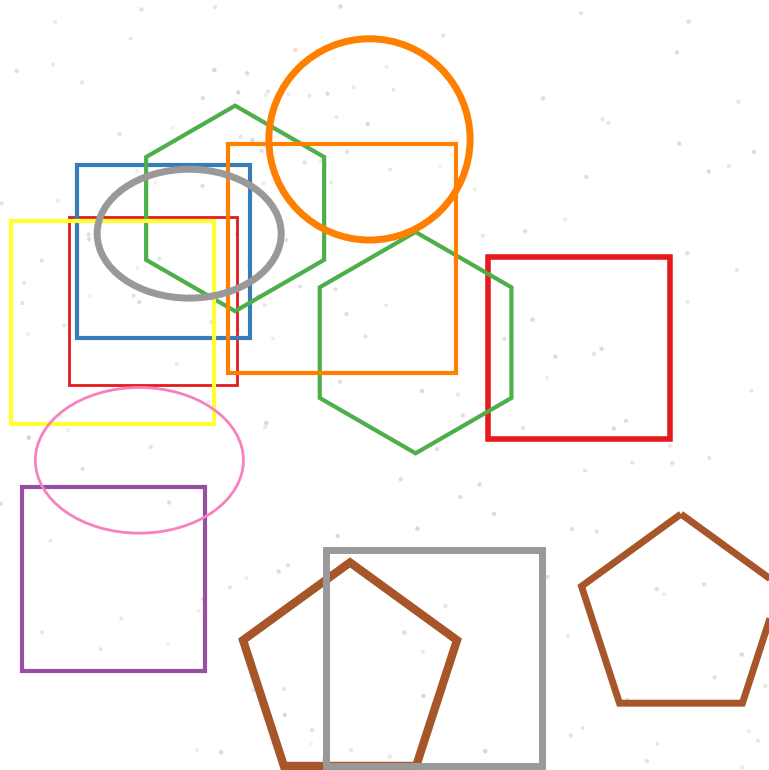[{"shape": "square", "thickness": 1, "radius": 0.54, "center": [0.199, 0.609]}, {"shape": "square", "thickness": 2, "radius": 0.59, "center": [0.752, 0.548]}, {"shape": "square", "thickness": 1.5, "radius": 0.56, "center": [0.213, 0.673]}, {"shape": "hexagon", "thickness": 1.5, "radius": 0.67, "center": [0.305, 0.729]}, {"shape": "hexagon", "thickness": 1.5, "radius": 0.72, "center": [0.54, 0.555]}, {"shape": "square", "thickness": 1.5, "radius": 0.6, "center": [0.147, 0.248]}, {"shape": "circle", "thickness": 2.5, "radius": 0.65, "center": [0.48, 0.819]}, {"shape": "square", "thickness": 1.5, "radius": 0.74, "center": [0.444, 0.664]}, {"shape": "square", "thickness": 1.5, "radius": 0.66, "center": [0.146, 0.581]}, {"shape": "pentagon", "thickness": 3, "radius": 0.73, "center": [0.455, 0.123]}, {"shape": "pentagon", "thickness": 2.5, "radius": 0.68, "center": [0.884, 0.197]}, {"shape": "oval", "thickness": 1, "radius": 0.68, "center": [0.181, 0.402]}, {"shape": "square", "thickness": 2.5, "radius": 0.7, "center": [0.564, 0.145]}, {"shape": "oval", "thickness": 2.5, "radius": 0.6, "center": [0.246, 0.697]}]